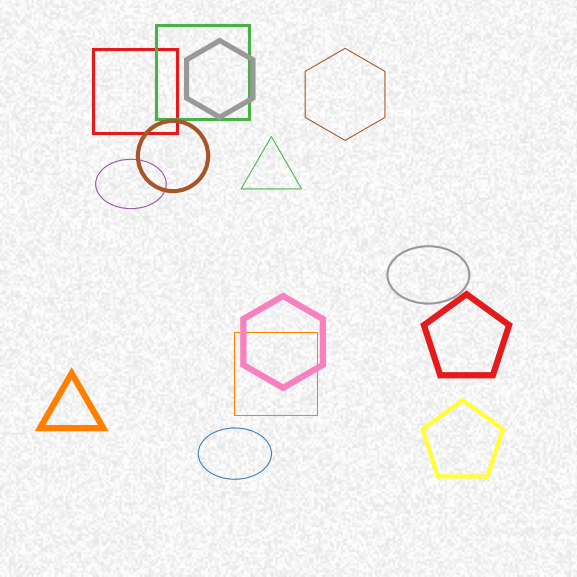[{"shape": "square", "thickness": 1.5, "radius": 0.36, "center": [0.233, 0.842]}, {"shape": "pentagon", "thickness": 3, "radius": 0.39, "center": [0.808, 0.412]}, {"shape": "oval", "thickness": 0.5, "radius": 0.32, "center": [0.407, 0.214]}, {"shape": "triangle", "thickness": 0.5, "radius": 0.3, "center": [0.47, 0.702]}, {"shape": "square", "thickness": 1.5, "radius": 0.41, "center": [0.351, 0.874]}, {"shape": "oval", "thickness": 0.5, "radius": 0.31, "center": [0.227, 0.681]}, {"shape": "square", "thickness": 0.5, "radius": 0.36, "center": [0.477, 0.352]}, {"shape": "triangle", "thickness": 3, "radius": 0.32, "center": [0.124, 0.289]}, {"shape": "pentagon", "thickness": 2, "radius": 0.37, "center": [0.801, 0.233]}, {"shape": "hexagon", "thickness": 0.5, "radius": 0.4, "center": [0.598, 0.836]}, {"shape": "circle", "thickness": 2, "radius": 0.3, "center": [0.3, 0.729]}, {"shape": "hexagon", "thickness": 3, "radius": 0.4, "center": [0.49, 0.407]}, {"shape": "hexagon", "thickness": 2.5, "radius": 0.33, "center": [0.381, 0.863]}, {"shape": "oval", "thickness": 1, "radius": 0.35, "center": [0.742, 0.523]}]